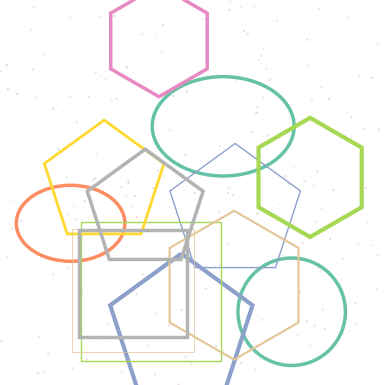[{"shape": "oval", "thickness": 2.5, "radius": 0.92, "center": [0.58, 0.672]}, {"shape": "circle", "thickness": 2.5, "radius": 0.7, "center": [0.758, 0.19]}, {"shape": "oval", "thickness": 2.5, "radius": 0.71, "center": [0.183, 0.42]}, {"shape": "pentagon", "thickness": 3, "radius": 0.97, "center": [0.471, 0.147]}, {"shape": "pentagon", "thickness": 1, "radius": 0.89, "center": [0.611, 0.449]}, {"shape": "hexagon", "thickness": 2.5, "radius": 0.72, "center": [0.413, 0.893]}, {"shape": "hexagon", "thickness": 3, "radius": 0.77, "center": [0.805, 0.539]}, {"shape": "square", "thickness": 1, "radius": 0.91, "center": [0.393, 0.243]}, {"shape": "pentagon", "thickness": 2, "radius": 0.82, "center": [0.27, 0.525]}, {"shape": "hexagon", "thickness": 1.5, "radius": 0.97, "center": [0.608, 0.259]}, {"shape": "square", "thickness": 0.5, "radius": 0.79, "center": [0.345, 0.245]}, {"shape": "square", "thickness": 2.5, "radius": 0.7, "center": [0.346, 0.263]}, {"shape": "pentagon", "thickness": 2.5, "radius": 0.79, "center": [0.377, 0.454]}]